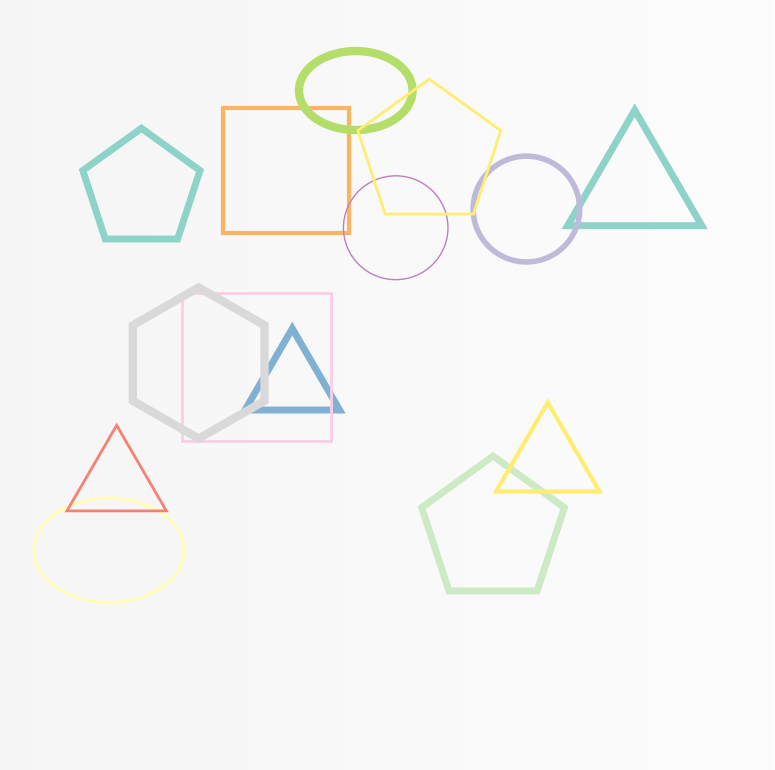[{"shape": "triangle", "thickness": 2.5, "radius": 0.5, "center": [0.819, 0.757]}, {"shape": "pentagon", "thickness": 2.5, "radius": 0.4, "center": [0.182, 0.754]}, {"shape": "oval", "thickness": 1, "radius": 0.48, "center": [0.141, 0.285]}, {"shape": "circle", "thickness": 2, "radius": 0.34, "center": [0.679, 0.729]}, {"shape": "triangle", "thickness": 1, "radius": 0.37, "center": [0.151, 0.374]}, {"shape": "triangle", "thickness": 2.5, "radius": 0.35, "center": [0.377, 0.503]}, {"shape": "square", "thickness": 1.5, "radius": 0.41, "center": [0.369, 0.779]}, {"shape": "oval", "thickness": 3, "radius": 0.37, "center": [0.459, 0.882]}, {"shape": "square", "thickness": 1, "radius": 0.48, "center": [0.331, 0.523]}, {"shape": "hexagon", "thickness": 3, "radius": 0.49, "center": [0.256, 0.529]}, {"shape": "circle", "thickness": 0.5, "radius": 0.34, "center": [0.511, 0.704]}, {"shape": "pentagon", "thickness": 2.5, "radius": 0.48, "center": [0.636, 0.311]}, {"shape": "pentagon", "thickness": 1, "radius": 0.48, "center": [0.554, 0.8]}, {"shape": "triangle", "thickness": 1.5, "radius": 0.39, "center": [0.707, 0.4]}]